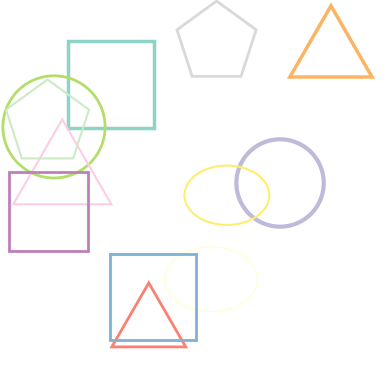[{"shape": "square", "thickness": 2.5, "radius": 0.56, "center": [0.289, 0.78]}, {"shape": "oval", "thickness": 0.5, "radius": 0.6, "center": [0.548, 0.275]}, {"shape": "circle", "thickness": 3, "radius": 0.57, "center": [0.727, 0.525]}, {"shape": "triangle", "thickness": 2, "radius": 0.55, "center": [0.386, 0.154]}, {"shape": "square", "thickness": 2, "radius": 0.56, "center": [0.398, 0.228]}, {"shape": "triangle", "thickness": 2.5, "radius": 0.62, "center": [0.86, 0.862]}, {"shape": "circle", "thickness": 2, "radius": 0.66, "center": [0.14, 0.67]}, {"shape": "triangle", "thickness": 1.5, "radius": 0.73, "center": [0.162, 0.543]}, {"shape": "pentagon", "thickness": 2, "radius": 0.54, "center": [0.563, 0.889]}, {"shape": "square", "thickness": 2, "radius": 0.52, "center": [0.126, 0.451]}, {"shape": "pentagon", "thickness": 1.5, "radius": 0.57, "center": [0.123, 0.68]}, {"shape": "oval", "thickness": 1.5, "radius": 0.55, "center": [0.589, 0.493]}]